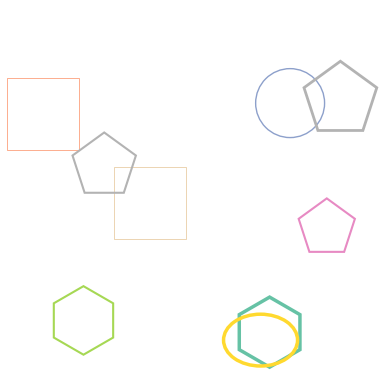[{"shape": "hexagon", "thickness": 2.5, "radius": 0.45, "center": [0.7, 0.137]}, {"shape": "square", "thickness": 0.5, "radius": 0.47, "center": [0.112, 0.705]}, {"shape": "circle", "thickness": 1, "radius": 0.45, "center": [0.754, 0.732]}, {"shape": "pentagon", "thickness": 1.5, "radius": 0.38, "center": [0.849, 0.408]}, {"shape": "hexagon", "thickness": 1.5, "radius": 0.45, "center": [0.217, 0.168]}, {"shape": "oval", "thickness": 2.5, "radius": 0.48, "center": [0.677, 0.117]}, {"shape": "square", "thickness": 0.5, "radius": 0.47, "center": [0.39, 0.473]}, {"shape": "pentagon", "thickness": 2, "radius": 0.5, "center": [0.884, 0.742]}, {"shape": "pentagon", "thickness": 1.5, "radius": 0.43, "center": [0.271, 0.569]}]